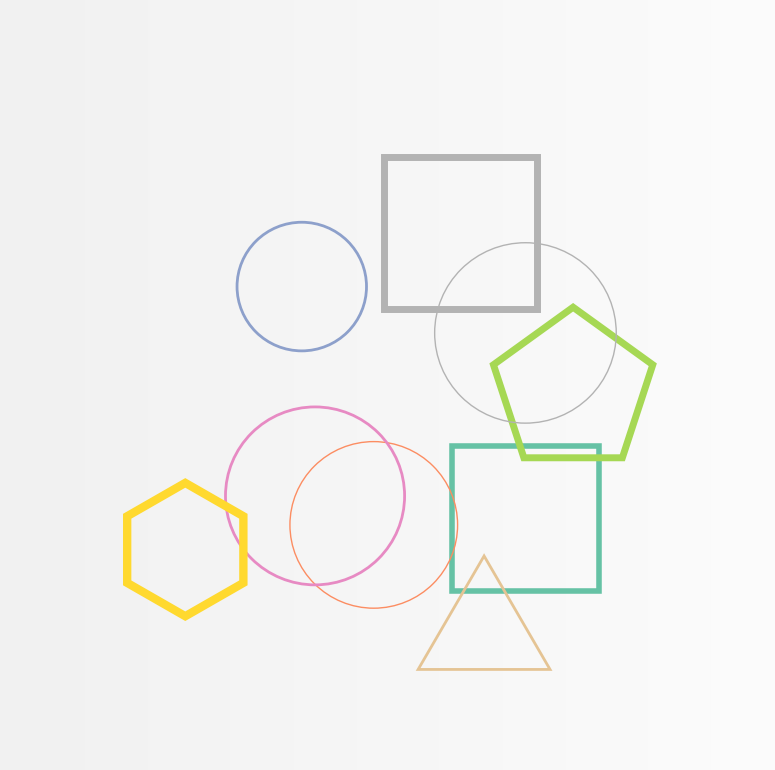[{"shape": "square", "thickness": 2, "radius": 0.47, "center": [0.678, 0.327]}, {"shape": "circle", "thickness": 0.5, "radius": 0.54, "center": [0.482, 0.318]}, {"shape": "circle", "thickness": 1, "radius": 0.42, "center": [0.389, 0.628]}, {"shape": "circle", "thickness": 1, "radius": 0.58, "center": [0.407, 0.356]}, {"shape": "pentagon", "thickness": 2.5, "radius": 0.54, "center": [0.739, 0.493]}, {"shape": "hexagon", "thickness": 3, "radius": 0.43, "center": [0.239, 0.286]}, {"shape": "triangle", "thickness": 1, "radius": 0.49, "center": [0.625, 0.18]}, {"shape": "circle", "thickness": 0.5, "radius": 0.59, "center": [0.678, 0.568]}, {"shape": "square", "thickness": 2.5, "radius": 0.49, "center": [0.594, 0.697]}]